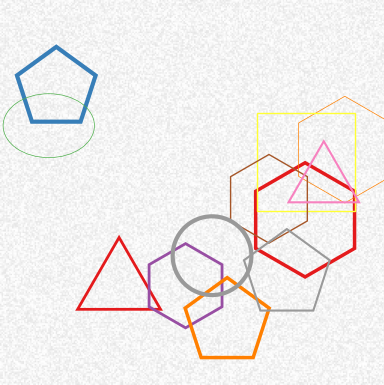[{"shape": "triangle", "thickness": 2, "radius": 0.62, "center": [0.309, 0.259]}, {"shape": "hexagon", "thickness": 2.5, "radius": 0.74, "center": [0.792, 0.429]}, {"shape": "pentagon", "thickness": 3, "radius": 0.54, "center": [0.146, 0.771]}, {"shape": "oval", "thickness": 0.5, "radius": 0.59, "center": [0.127, 0.674]}, {"shape": "hexagon", "thickness": 2, "radius": 0.55, "center": [0.482, 0.258]}, {"shape": "pentagon", "thickness": 2.5, "radius": 0.57, "center": [0.59, 0.164]}, {"shape": "hexagon", "thickness": 0.5, "radius": 0.69, "center": [0.896, 0.611]}, {"shape": "square", "thickness": 1, "radius": 0.63, "center": [0.796, 0.579]}, {"shape": "hexagon", "thickness": 1, "radius": 0.58, "center": [0.699, 0.484]}, {"shape": "triangle", "thickness": 1.5, "radius": 0.53, "center": [0.841, 0.527]}, {"shape": "pentagon", "thickness": 1.5, "radius": 0.59, "center": [0.745, 0.288]}, {"shape": "circle", "thickness": 3, "radius": 0.51, "center": [0.551, 0.336]}]